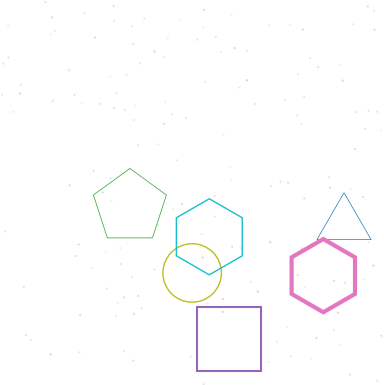[{"shape": "triangle", "thickness": 0.5, "radius": 0.41, "center": [0.894, 0.418]}, {"shape": "pentagon", "thickness": 0.5, "radius": 0.5, "center": [0.337, 0.463]}, {"shape": "square", "thickness": 1.5, "radius": 0.42, "center": [0.594, 0.118]}, {"shape": "hexagon", "thickness": 3, "radius": 0.48, "center": [0.84, 0.284]}, {"shape": "circle", "thickness": 1, "radius": 0.38, "center": [0.499, 0.291]}, {"shape": "hexagon", "thickness": 1, "radius": 0.49, "center": [0.544, 0.385]}]